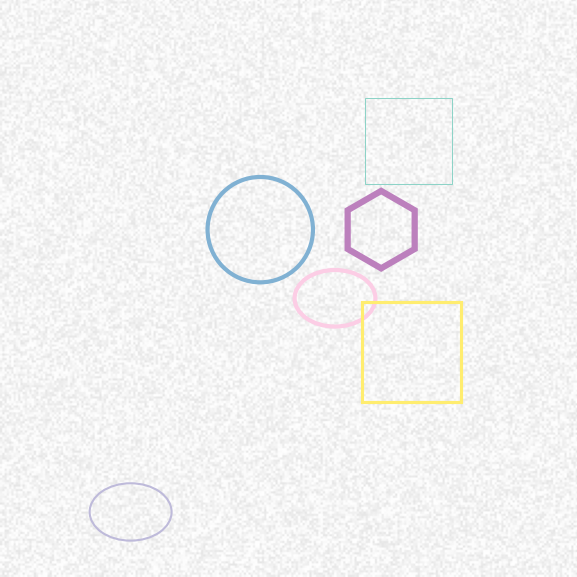[{"shape": "square", "thickness": 0.5, "radius": 0.37, "center": [0.707, 0.755]}, {"shape": "oval", "thickness": 1, "radius": 0.35, "center": [0.226, 0.113]}, {"shape": "circle", "thickness": 2, "radius": 0.46, "center": [0.451, 0.601]}, {"shape": "oval", "thickness": 2, "radius": 0.35, "center": [0.58, 0.483]}, {"shape": "hexagon", "thickness": 3, "radius": 0.34, "center": [0.66, 0.602]}, {"shape": "square", "thickness": 1.5, "radius": 0.43, "center": [0.713, 0.39]}]